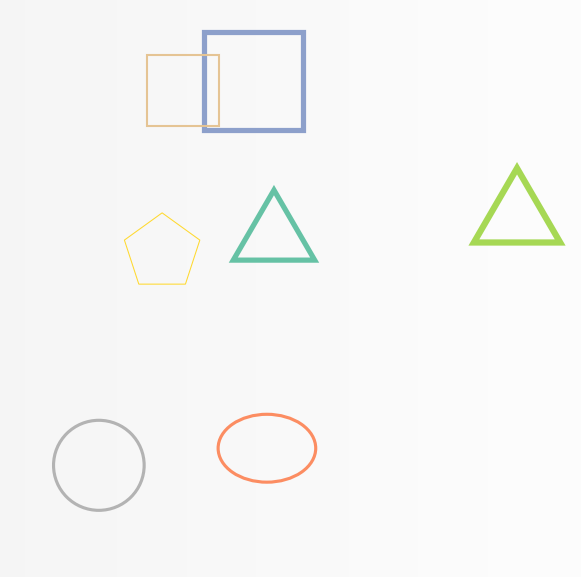[{"shape": "triangle", "thickness": 2.5, "radius": 0.4, "center": [0.471, 0.589]}, {"shape": "oval", "thickness": 1.5, "radius": 0.42, "center": [0.459, 0.223]}, {"shape": "square", "thickness": 2.5, "radius": 0.42, "center": [0.436, 0.86]}, {"shape": "triangle", "thickness": 3, "radius": 0.43, "center": [0.89, 0.622]}, {"shape": "pentagon", "thickness": 0.5, "radius": 0.34, "center": [0.279, 0.562]}, {"shape": "square", "thickness": 1, "radius": 0.31, "center": [0.315, 0.842]}, {"shape": "circle", "thickness": 1.5, "radius": 0.39, "center": [0.17, 0.193]}]